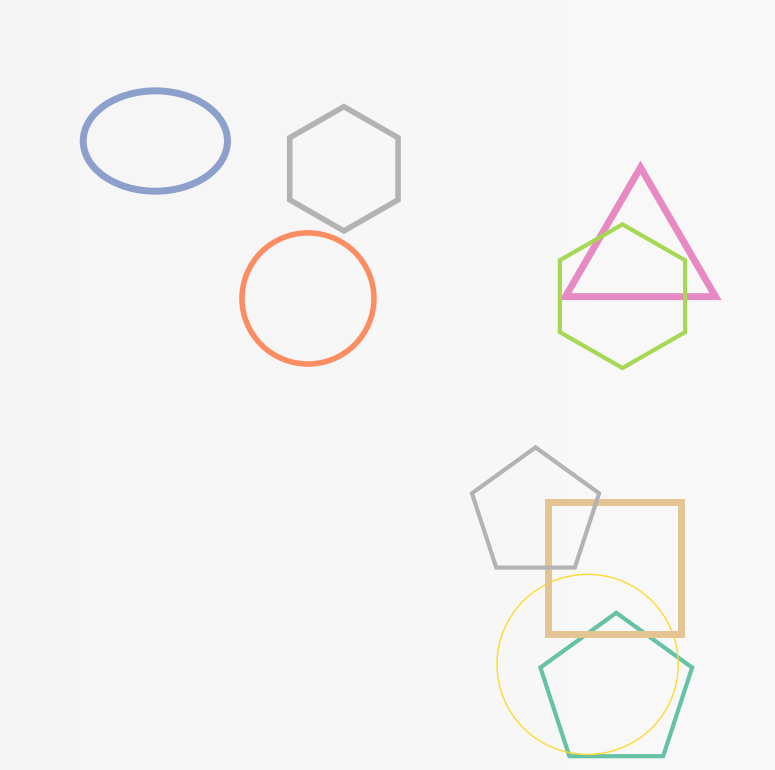[{"shape": "pentagon", "thickness": 1.5, "radius": 0.51, "center": [0.795, 0.101]}, {"shape": "circle", "thickness": 2, "radius": 0.43, "center": [0.397, 0.612]}, {"shape": "oval", "thickness": 2.5, "radius": 0.47, "center": [0.2, 0.817]}, {"shape": "triangle", "thickness": 2.5, "radius": 0.56, "center": [0.826, 0.671]}, {"shape": "hexagon", "thickness": 1.5, "radius": 0.47, "center": [0.803, 0.615]}, {"shape": "circle", "thickness": 0.5, "radius": 0.58, "center": [0.758, 0.137]}, {"shape": "square", "thickness": 2.5, "radius": 0.43, "center": [0.793, 0.262]}, {"shape": "hexagon", "thickness": 2, "radius": 0.4, "center": [0.444, 0.781]}, {"shape": "pentagon", "thickness": 1.5, "radius": 0.43, "center": [0.691, 0.333]}]